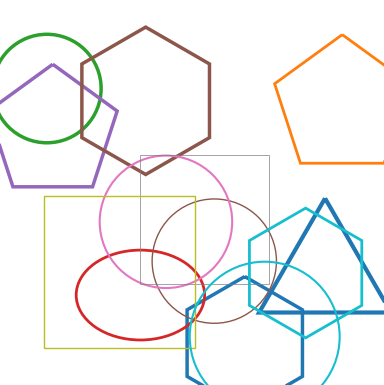[{"shape": "triangle", "thickness": 3, "radius": 0.99, "center": [0.844, 0.287]}, {"shape": "hexagon", "thickness": 2.5, "radius": 0.86, "center": [0.636, 0.109]}, {"shape": "pentagon", "thickness": 2, "radius": 0.92, "center": [0.889, 0.725]}, {"shape": "circle", "thickness": 2.5, "radius": 0.7, "center": [0.122, 0.77]}, {"shape": "oval", "thickness": 2, "radius": 0.83, "center": [0.365, 0.234]}, {"shape": "pentagon", "thickness": 2.5, "radius": 0.88, "center": [0.137, 0.657]}, {"shape": "circle", "thickness": 1, "radius": 0.81, "center": [0.557, 0.322]}, {"shape": "hexagon", "thickness": 2.5, "radius": 0.96, "center": [0.378, 0.738]}, {"shape": "circle", "thickness": 1.5, "radius": 0.86, "center": [0.431, 0.424]}, {"shape": "square", "thickness": 0.5, "radius": 0.84, "center": [0.531, 0.43]}, {"shape": "square", "thickness": 1, "radius": 0.99, "center": [0.31, 0.293]}, {"shape": "hexagon", "thickness": 2, "radius": 0.84, "center": [0.794, 0.291]}, {"shape": "circle", "thickness": 1.5, "radius": 0.97, "center": [0.688, 0.126]}]